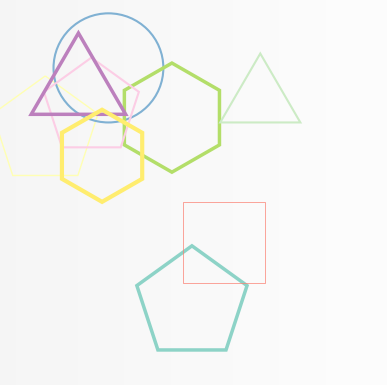[{"shape": "pentagon", "thickness": 2.5, "radius": 0.75, "center": [0.495, 0.212]}, {"shape": "pentagon", "thickness": 1, "radius": 0.71, "center": [0.117, 0.66]}, {"shape": "square", "thickness": 0.5, "radius": 0.53, "center": [0.578, 0.369]}, {"shape": "circle", "thickness": 1.5, "radius": 0.71, "center": [0.28, 0.824]}, {"shape": "hexagon", "thickness": 2.5, "radius": 0.71, "center": [0.444, 0.695]}, {"shape": "pentagon", "thickness": 1.5, "radius": 0.64, "center": [0.236, 0.722]}, {"shape": "triangle", "thickness": 2.5, "radius": 0.7, "center": [0.202, 0.773]}, {"shape": "triangle", "thickness": 1.5, "radius": 0.6, "center": [0.672, 0.742]}, {"shape": "hexagon", "thickness": 3, "radius": 0.6, "center": [0.263, 0.595]}]